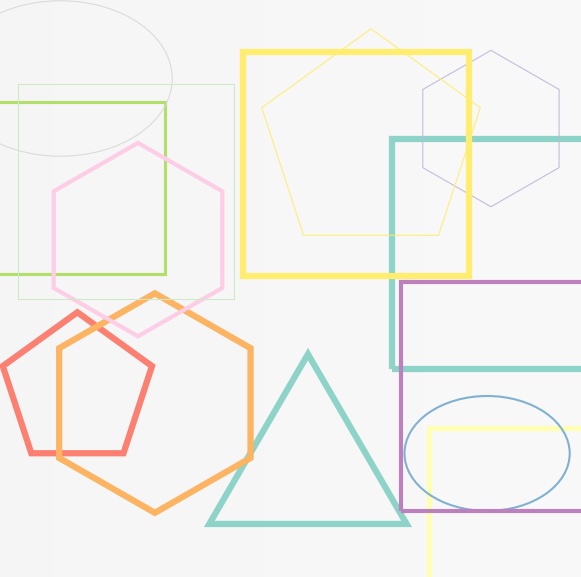[{"shape": "triangle", "thickness": 3, "radius": 0.98, "center": [0.53, 0.19]}, {"shape": "square", "thickness": 3, "radius": 0.99, "center": [0.872, 0.559]}, {"shape": "square", "thickness": 2.5, "radius": 0.67, "center": [0.873, 0.123]}, {"shape": "hexagon", "thickness": 0.5, "radius": 0.68, "center": [0.845, 0.777]}, {"shape": "pentagon", "thickness": 3, "radius": 0.67, "center": [0.133, 0.323]}, {"shape": "oval", "thickness": 1, "radius": 0.71, "center": [0.838, 0.214]}, {"shape": "hexagon", "thickness": 3, "radius": 0.95, "center": [0.266, 0.301]}, {"shape": "square", "thickness": 1.5, "radius": 0.75, "center": [0.135, 0.674]}, {"shape": "hexagon", "thickness": 2, "radius": 0.84, "center": [0.237, 0.584]}, {"shape": "oval", "thickness": 0.5, "radius": 0.96, "center": [0.104, 0.863]}, {"shape": "square", "thickness": 2, "radius": 0.99, "center": [0.888, 0.312]}, {"shape": "square", "thickness": 0.5, "radius": 0.93, "center": [0.216, 0.667]}, {"shape": "square", "thickness": 3, "radius": 0.97, "center": [0.612, 0.715]}, {"shape": "pentagon", "thickness": 0.5, "radius": 0.99, "center": [0.638, 0.752]}]